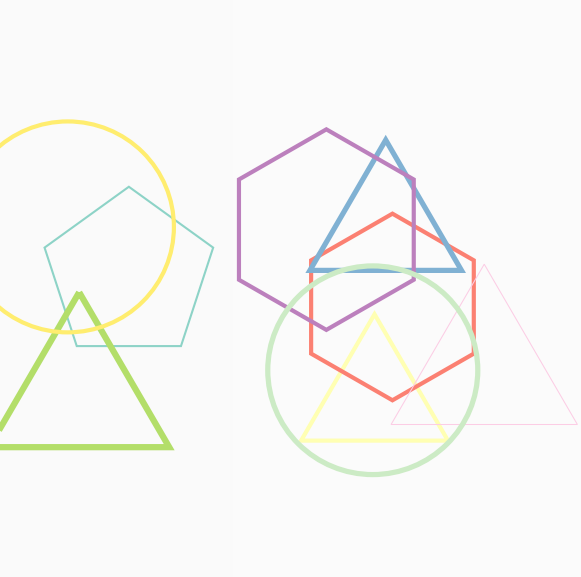[{"shape": "pentagon", "thickness": 1, "radius": 0.76, "center": [0.222, 0.523]}, {"shape": "triangle", "thickness": 2, "radius": 0.73, "center": [0.644, 0.309]}, {"shape": "hexagon", "thickness": 2, "radius": 0.81, "center": [0.675, 0.468]}, {"shape": "triangle", "thickness": 2.5, "radius": 0.75, "center": [0.664, 0.606]}, {"shape": "triangle", "thickness": 3, "radius": 0.89, "center": [0.136, 0.314]}, {"shape": "triangle", "thickness": 0.5, "radius": 0.93, "center": [0.833, 0.357]}, {"shape": "hexagon", "thickness": 2, "radius": 0.87, "center": [0.561, 0.602]}, {"shape": "circle", "thickness": 2.5, "radius": 0.9, "center": [0.641, 0.358]}, {"shape": "circle", "thickness": 2, "radius": 0.91, "center": [0.117, 0.606]}]